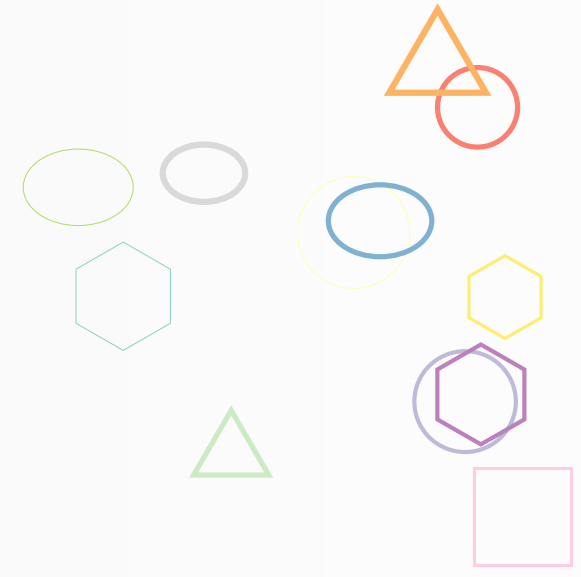[{"shape": "hexagon", "thickness": 0.5, "radius": 0.47, "center": [0.212, 0.486]}, {"shape": "circle", "thickness": 0.5, "radius": 0.48, "center": [0.608, 0.596]}, {"shape": "circle", "thickness": 2, "radius": 0.44, "center": [0.8, 0.304]}, {"shape": "circle", "thickness": 2.5, "radius": 0.34, "center": [0.822, 0.813]}, {"shape": "oval", "thickness": 2.5, "radius": 0.44, "center": [0.654, 0.617]}, {"shape": "triangle", "thickness": 3, "radius": 0.48, "center": [0.753, 0.887]}, {"shape": "oval", "thickness": 0.5, "radius": 0.47, "center": [0.135, 0.675]}, {"shape": "square", "thickness": 1.5, "radius": 0.42, "center": [0.899, 0.105]}, {"shape": "oval", "thickness": 3, "radius": 0.35, "center": [0.351, 0.699]}, {"shape": "hexagon", "thickness": 2, "radius": 0.43, "center": [0.827, 0.316]}, {"shape": "triangle", "thickness": 2.5, "radius": 0.37, "center": [0.398, 0.214]}, {"shape": "hexagon", "thickness": 1.5, "radius": 0.36, "center": [0.869, 0.485]}]